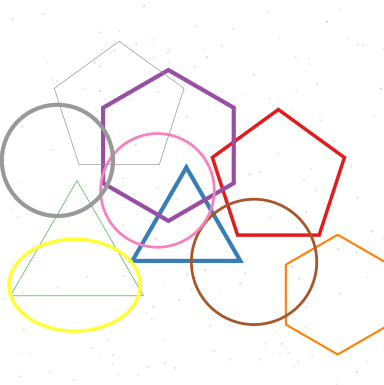[{"shape": "pentagon", "thickness": 2.5, "radius": 0.9, "center": [0.723, 0.535]}, {"shape": "triangle", "thickness": 3, "radius": 0.81, "center": [0.484, 0.403]}, {"shape": "triangle", "thickness": 0.5, "radius": 1.0, "center": [0.2, 0.331]}, {"shape": "hexagon", "thickness": 3, "radius": 0.98, "center": [0.437, 0.622]}, {"shape": "hexagon", "thickness": 1.5, "radius": 0.78, "center": [0.877, 0.235]}, {"shape": "oval", "thickness": 2.5, "radius": 0.85, "center": [0.194, 0.259]}, {"shape": "circle", "thickness": 2, "radius": 0.81, "center": [0.66, 0.32]}, {"shape": "circle", "thickness": 2, "radius": 0.74, "center": [0.409, 0.505]}, {"shape": "pentagon", "thickness": 0.5, "radius": 0.89, "center": [0.309, 0.716]}, {"shape": "circle", "thickness": 3, "radius": 0.72, "center": [0.149, 0.583]}]